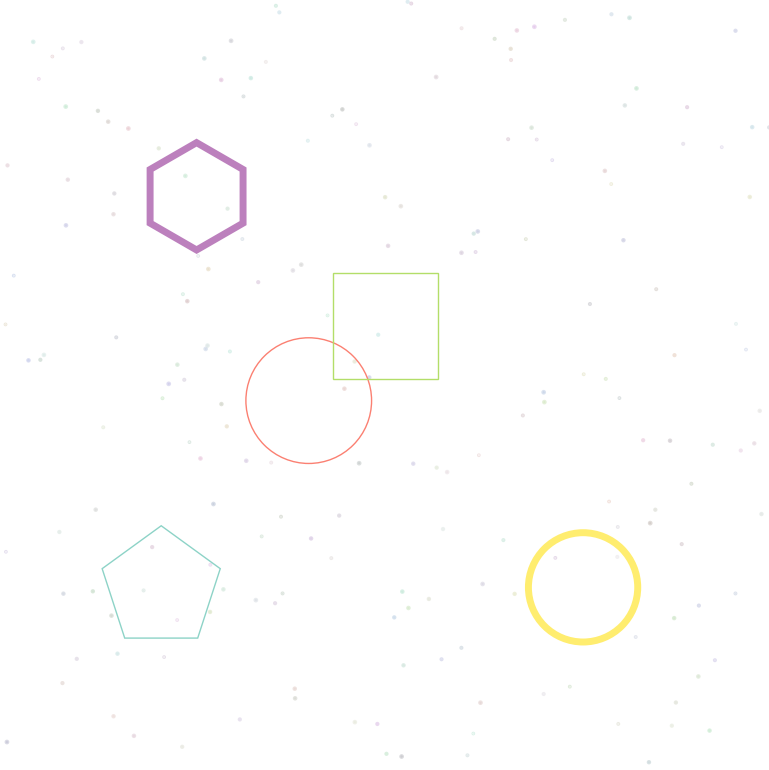[{"shape": "pentagon", "thickness": 0.5, "radius": 0.4, "center": [0.209, 0.237]}, {"shape": "circle", "thickness": 0.5, "radius": 0.41, "center": [0.401, 0.48]}, {"shape": "square", "thickness": 0.5, "radius": 0.34, "center": [0.5, 0.577]}, {"shape": "hexagon", "thickness": 2.5, "radius": 0.35, "center": [0.255, 0.745]}, {"shape": "circle", "thickness": 2.5, "radius": 0.35, "center": [0.757, 0.237]}]